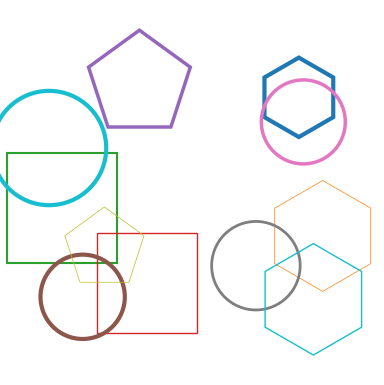[{"shape": "hexagon", "thickness": 3, "radius": 0.52, "center": [0.776, 0.747]}, {"shape": "hexagon", "thickness": 0.5, "radius": 0.72, "center": [0.838, 0.387]}, {"shape": "square", "thickness": 1.5, "radius": 0.71, "center": [0.161, 0.459]}, {"shape": "square", "thickness": 1, "radius": 0.65, "center": [0.381, 0.265]}, {"shape": "pentagon", "thickness": 2.5, "radius": 0.69, "center": [0.362, 0.783]}, {"shape": "circle", "thickness": 3, "radius": 0.55, "center": [0.215, 0.229]}, {"shape": "circle", "thickness": 2.5, "radius": 0.55, "center": [0.788, 0.683]}, {"shape": "circle", "thickness": 2, "radius": 0.57, "center": [0.665, 0.31]}, {"shape": "pentagon", "thickness": 0.5, "radius": 0.54, "center": [0.271, 0.354]}, {"shape": "circle", "thickness": 3, "radius": 0.74, "center": [0.127, 0.616]}, {"shape": "hexagon", "thickness": 1, "radius": 0.72, "center": [0.814, 0.223]}]